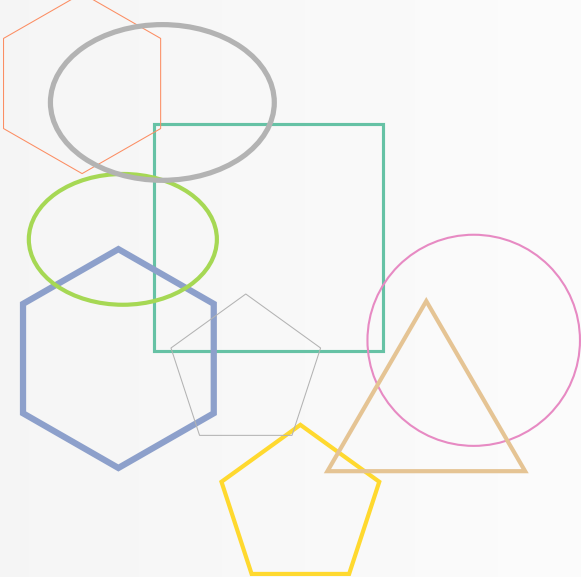[{"shape": "square", "thickness": 1.5, "radius": 0.98, "center": [0.462, 0.587]}, {"shape": "hexagon", "thickness": 0.5, "radius": 0.78, "center": [0.141, 0.855]}, {"shape": "hexagon", "thickness": 3, "radius": 0.95, "center": [0.204, 0.378]}, {"shape": "circle", "thickness": 1, "radius": 0.91, "center": [0.815, 0.41]}, {"shape": "oval", "thickness": 2, "radius": 0.81, "center": [0.211, 0.585]}, {"shape": "pentagon", "thickness": 2, "radius": 0.71, "center": [0.517, 0.121]}, {"shape": "triangle", "thickness": 2, "radius": 0.98, "center": [0.733, 0.281]}, {"shape": "pentagon", "thickness": 0.5, "radius": 0.68, "center": [0.423, 0.355]}, {"shape": "oval", "thickness": 2.5, "radius": 0.96, "center": [0.279, 0.822]}]